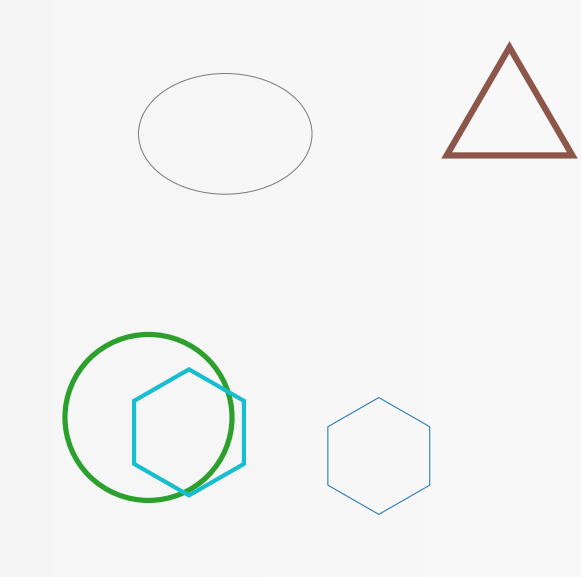[{"shape": "hexagon", "thickness": 0.5, "radius": 0.51, "center": [0.652, 0.21]}, {"shape": "circle", "thickness": 2.5, "radius": 0.72, "center": [0.255, 0.276]}, {"shape": "triangle", "thickness": 3, "radius": 0.62, "center": [0.877, 0.792]}, {"shape": "oval", "thickness": 0.5, "radius": 0.75, "center": [0.388, 0.767]}, {"shape": "hexagon", "thickness": 2, "radius": 0.55, "center": [0.325, 0.25]}]